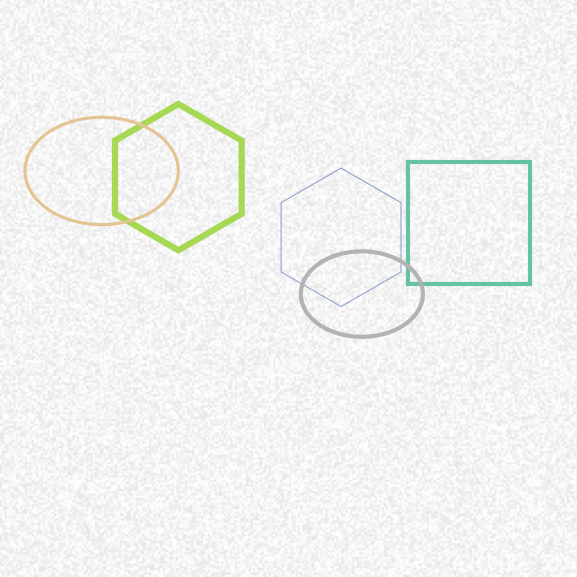[{"shape": "square", "thickness": 2, "radius": 0.53, "center": [0.812, 0.613]}, {"shape": "hexagon", "thickness": 0.5, "radius": 0.6, "center": [0.591, 0.588]}, {"shape": "hexagon", "thickness": 3, "radius": 0.63, "center": [0.309, 0.692]}, {"shape": "oval", "thickness": 1.5, "radius": 0.66, "center": [0.176, 0.703]}, {"shape": "oval", "thickness": 2, "radius": 0.53, "center": [0.627, 0.49]}]